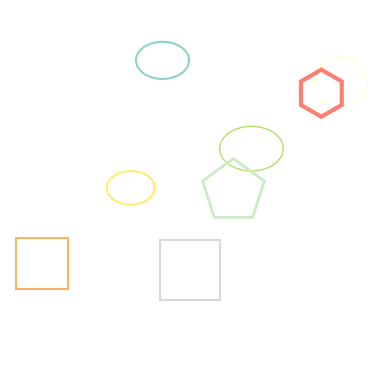[{"shape": "oval", "thickness": 1.5, "radius": 0.34, "center": [0.422, 0.843]}, {"shape": "circle", "thickness": 0.5, "radius": 0.35, "center": [0.886, 0.784]}, {"shape": "hexagon", "thickness": 3, "radius": 0.31, "center": [0.835, 0.758]}, {"shape": "square", "thickness": 1.5, "radius": 0.34, "center": [0.108, 0.316]}, {"shape": "oval", "thickness": 1, "radius": 0.41, "center": [0.653, 0.614]}, {"shape": "square", "thickness": 1.5, "radius": 0.39, "center": [0.493, 0.299]}, {"shape": "pentagon", "thickness": 2, "radius": 0.42, "center": [0.606, 0.504]}, {"shape": "oval", "thickness": 1.5, "radius": 0.31, "center": [0.34, 0.512]}]